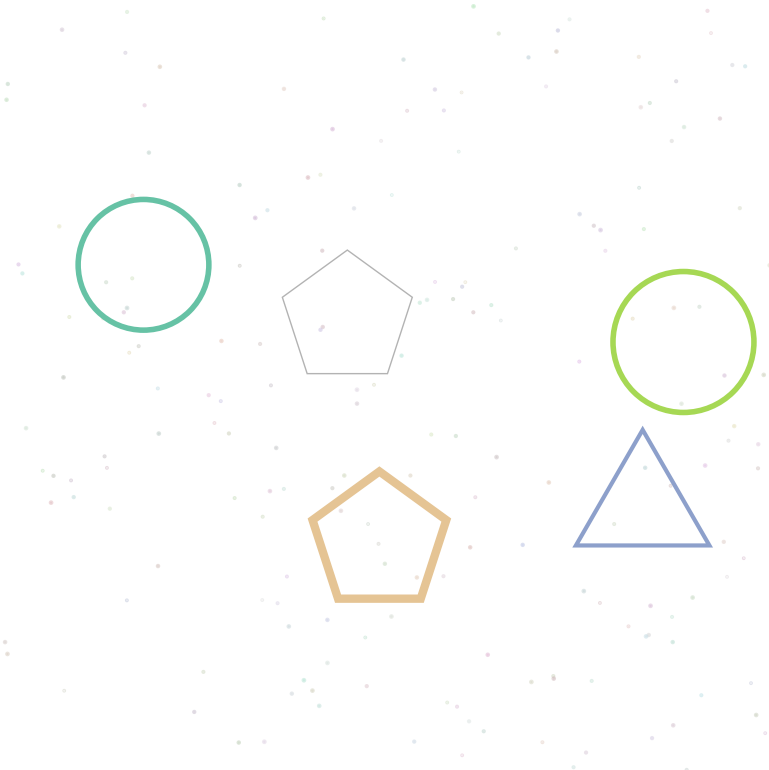[{"shape": "circle", "thickness": 2, "radius": 0.42, "center": [0.186, 0.656]}, {"shape": "triangle", "thickness": 1.5, "radius": 0.5, "center": [0.835, 0.342]}, {"shape": "circle", "thickness": 2, "radius": 0.46, "center": [0.888, 0.556]}, {"shape": "pentagon", "thickness": 3, "radius": 0.46, "center": [0.493, 0.296]}, {"shape": "pentagon", "thickness": 0.5, "radius": 0.44, "center": [0.451, 0.587]}]